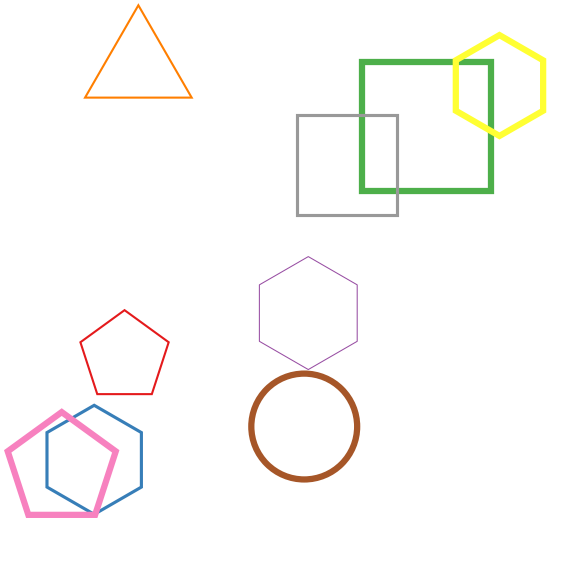[{"shape": "pentagon", "thickness": 1, "radius": 0.4, "center": [0.216, 0.382]}, {"shape": "hexagon", "thickness": 1.5, "radius": 0.47, "center": [0.163, 0.203]}, {"shape": "square", "thickness": 3, "radius": 0.56, "center": [0.739, 0.78]}, {"shape": "hexagon", "thickness": 0.5, "radius": 0.49, "center": [0.534, 0.457]}, {"shape": "triangle", "thickness": 1, "radius": 0.53, "center": [0.24, 0.883]}, {"shape": "hexagon", "thickness": 3, "radius": 0.44, "center": [0.865, 0.851]}, {"shape": "circle", "thickness": 3, "radius": 0.46, "center": [0.527, 0.261]}, {"shape": "pentagon", "thickness": 3, "radius": 0.49, "center": [0.107, 0.187]}, {"shape": "square", "thickness": 1.5, "radius": 0.43, "center": [0.6, 0.714]}]